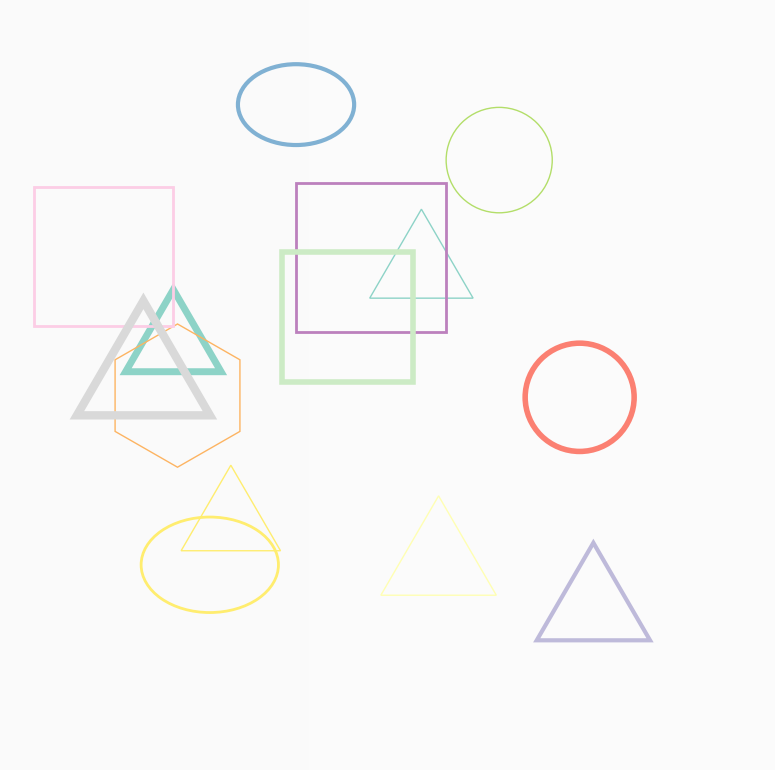[{"shape": "triangle", "thickness": 2.5, "radius": 0.36, "center": [0.224, 0.553]}, {"shape": "triangle", "thickness": 0.5, "radius": 0.39, "center": [0.544, 0.651]}, {"shape": "triangle", "thickness": 0.5, "radius": 0.43, "center": [0.566, 0.27]}, {"shape": "triangle", "thickness": 1.5, "radius": 0.42, "center": [0.766, 0.211]}, {"shape": "circle", "thickness": 2, "radius": 0.35, "center": [0.748, 0.484]}, {"shape": "oval", "thickness": 1.5, "radius": 0.37, "center": [0.382, 0.864]}, {"shape": "hexagon", "thickness": 0.5, "radius": 0.47, "center": [0.229, 0.486]}, {"shape": "circle", "thickness": 0.5, "radius": 0.34, "center": [0.644, 0.792]}, {"shape": "square", "thickness": 1, "radius": 0.45, "center": [0.133, 0.667]}, {"shape": "triangle", "thickness": 3, "radius": 0.5, "center": [0.185, 0.51]}, {"shape": "square", "thickness": 1, "radius": 0.48, "center": [0.478, 0.666]}, {"shape": "square", "thickness": 2, "radius": 0.42, "center": [0.448, 0.588]}, {"shape": "triangle", "thickness": 0.5, "radius": 0.37, "center": [0.298, 0.322]}, {"shape": "oval", "thickness": 1, "radius": 0.44, "center": [0.271, 0.267]}]